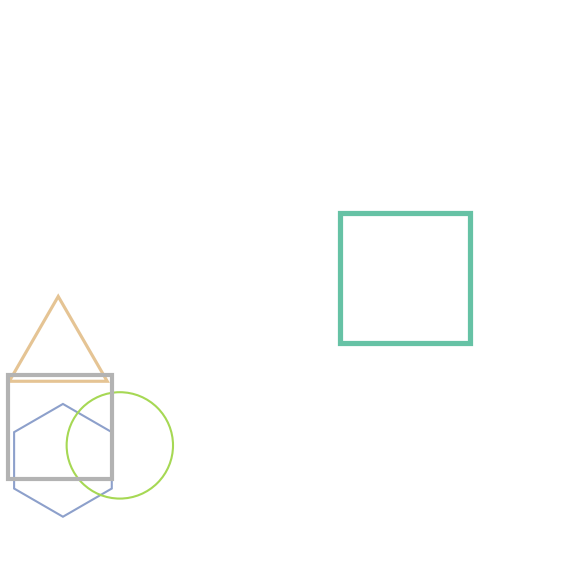[{"shape": "square", "thickness": 2.5, "radius": 0.56, "center": [0.702, 0.517]}, {"shape": "hexagon", "thickness": 1, "radius": 0.49, "center": [0.109, 0.202]}, {"shape": "circle", "thickness": 1, "radius": 0.46, "center": [0.207, 0.228]}, {"shape": "triangle", "thickness": 1.5, "radius": 0.49, "center": [0.101, 0.388]}, {"shape": "square", "thickness": 2, "radius": 0.45, "center": [0.103, 0.26]}]